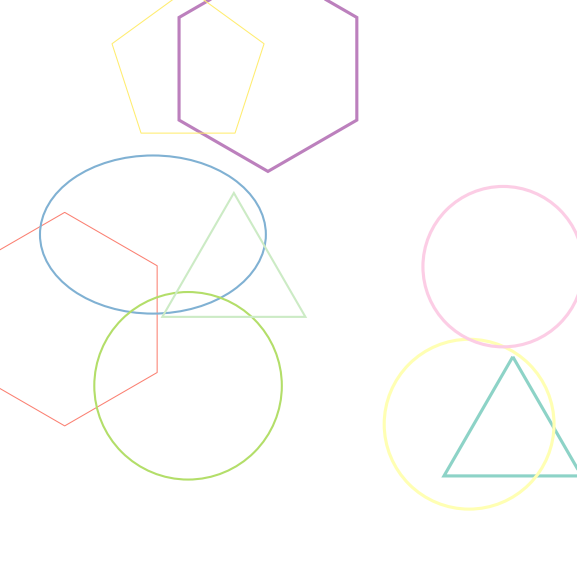[{"shape": "triangle", "thickness": 1.5, "radius": 0.69, "center": [0.888, 0.244]}, {"shape": "circle", "thickness": 1.5, "radius": 0.74, "center": [0.812, 0.265]}, {"shape": "hexagon", "thickness": 0.5, "radius": 0.92, "center": [0.112, 0.447]}, {"shape": "oval", "thickness": 1, "radius": 0.98, "center": [0.265, 0.593]}, {"shape": "circle", "thickness": 1, "radius": 0.81, "center": [0.326, 0.331]}, {"shape": "circle", "thickness": 1.5, "radius": 0.69, "center": [0.871, 0.537]}, {"shape": "hexagon", "thickness": 1.5, "radius": 0.89, "center": [0.464, 0.88]}, {"shape": "triangle", "thickness": 1, "radius": 0.72, "center": [0.405, 0.522]}, {"shape": "pentagon", "thickness": 0.5, "radius": 0.69, "center": [0.326, 0.881]}]